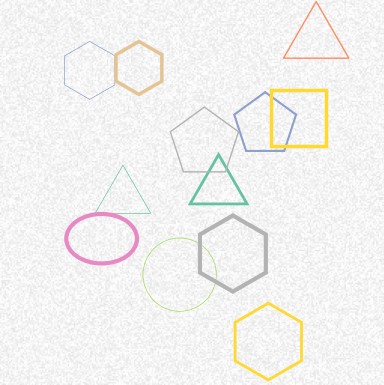[{"shape": "triangle", "thickness": 0.5, "radius": 0.42, "center": [0.319, 0.488]}, {"shape": "triangle", "thickness": 2, "radius": 0.43, "center": [0.568, 0.513]}, {"shape": "triangle", "thickness": 1, "radius": 0.49, "center": [0.821, 0.898]}, {"shape": "hexagon", "thickness": 0.5, "radius": 0.38, "center": [0.233, 0.817]}, {"shape": "pentagon", "thickness": 1.5, "radius": 0.42, "center": [0.689, 0.676]}, {"shape": "oval", "thickness": 3, "radius": 0.46, "center": [0.264, 0.38]}, {"shape": "circle", "thickness": 0.5, "radius": 0.48, "center": [0.467, 0.287]}, {"shape": "hexagon", "thickness": 2, "radius": 0.5, "center": [0.697, 0.113]}, {"shape": "square", "thickness": 2.5, "radius": 0.36, "center": [0.775, 0.693]}, {"shape": "hexagon", "thickness": 2.5, "radius": 0.34, "center": [0.361, 0.824]}, {"shape": "hexagon", "thickness": 3, "radius": 0.49, "center": [0.605, 0.341]}, {"shape": "pentagon", "thickness": 1, "radius": 0.47, "center": [0.531, 0.629]}]